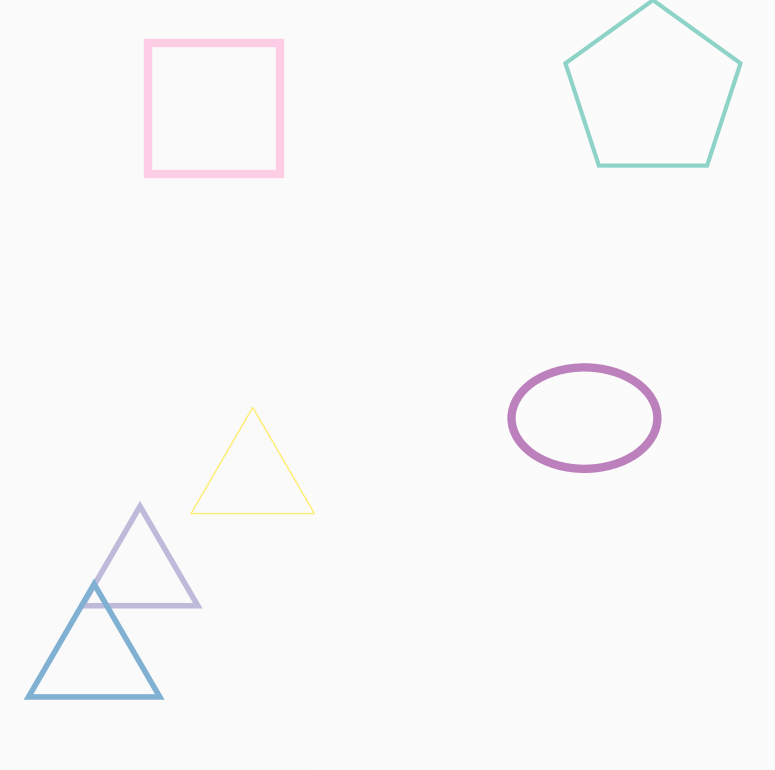[{"shape": "pentagon", "thickness": 1.5, "radius": 0.59, "center": [0.843, 0.881]}, {"shape": "triangle", "thickness": 2, "radius": 0.43, "center": [0.181, 0.256]}, {"shape": "triangle", "thickness": 2, "radius": 0.49, "center": [0.121, 0.144]}, {"shape": "square", "thickness": 3, "radius": 0.43, "center": [0.276, 0.859]}, {"shape": "oval", "thickness": 3, "radius": 0.47, "center": [0.754, 0.457]}, {"shape": "triangle", "thickness": 0.5, "radius": 0.46, "center": [0.326, 0.379]}]